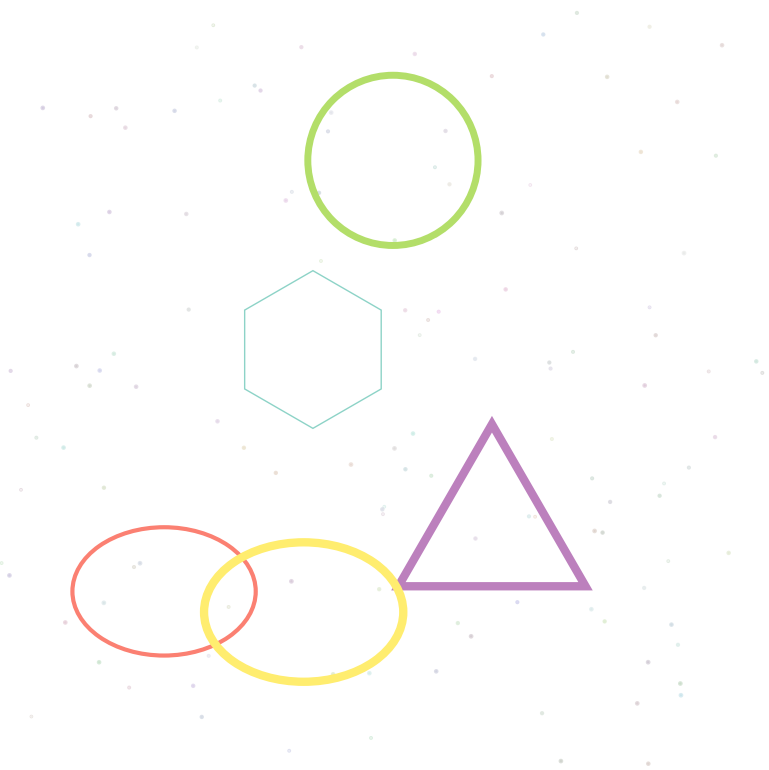[{"shape": "hexagon", "thickness": 0.5, "radius": 0.51, "center": [0.406, 0.546]}, {"shape": "oval", "thickness": 1.5, "radius": 0.6, "center": [0.213, 0.232]}, {"shape": "circle", "thickness": 2.5, "radius": 0.55, "center": [0.51, 0.792]}, {"shape": "triangle", "thickness": 3, "radius": 0.7, "center": [0.639, 0.309]}, {"shape": "oval", "thickness": 3, "radius": 0.65, "center": [0.394, 0.205]}]